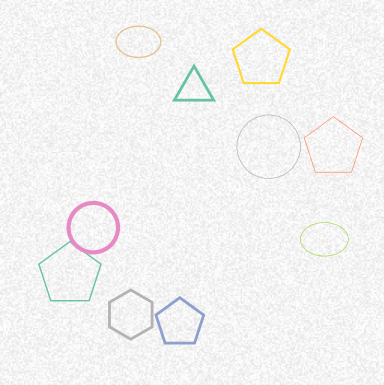[{"shape": "triangle", "thickness": 2, "radius": 0.3, "center": [0.504, 0.769]}, {"shape": "pentagon", "thickness": 1, "radius": 0.42, "center": [0.182, 0.288]}, {"shape": "pentagon", "thickness": 0.5, "radius": 0.4, "center": [0.866, 0.617]}, {"shape": "pentagon", "thickness": 2, "radius": 0.33, "center": [0.467, 0.162]}, {"shape": "circle", "thickness": 3, "radius": 0.32, "center": [0.242, 0.409]}, {"shape": "oval", "thickness": 0.5, "radius": 0.31, "center": [0.843, 0.378]}, {"shape": "pentagon", "thickness": 1.5, "radius": 0.39, "center": [0.679, 0.847]}, {"shape": "oval", "thickness": 1, "radius": 0.29, "center": [0.36, 0.891]}, {"shape": "hexagon", "thickness": 2, "radius": 0.32, "center": [0.34, 0.183]}, {"shape": "circle", "thickness": 0.5, "radius": 0.41, "center": [0.698, 0.619]}]